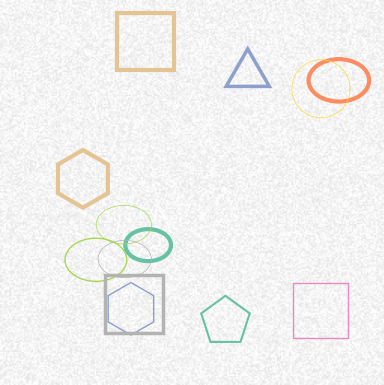[{"shape": "pentagon", "thickness": 1.5, "radius": 0.33, "center": [0.586, 0.166]}, {"shape": "oval", "thickness": 3, "radius": 0.3, "center": [0.385, 0.363]}, {"shape": "oval", "thickness": 3, "radius": 0.39, "center": [0.88, 0.791]}, {"shape": "triangle", "thickness": 2.5, "radius": 0.32, "center": [0.643, 0.808]}, {"shape": "hexagon", "thickness": 1, "radius": 0.34, "center": [0.34, 0.198]}, {"shape": "square", "thickness": 1, "radius": 0.36, "center": [0.832, 0.193]}, {"shape": "oval", "thickness": 0.5, "radius": 0.36, "center": [0.322, 0.416]}, {"shape": "oval", "thickness": 1, "radius": 0.4, "center": [0.249, 0.325]}, {"shape": "circle", "thickness": 0.5, "radius": 0.38, "center": [0.834, 0.769]}, {"shape": "hexagon", "thickness": 3, "radius": 0.37, "center": [0.215, 0.535]}, {"shape": "square", "thickness": 3, "radius": 0.37, "center": [0.379, 0.891]}, {"shape": "oval", "thickness": 0.5, "radius": 0.35, "center": [0.324, 0.327]}, {"shape": "square", "thickness": 2.5, "radius": 0.38, "center": [0.347, 0.211]}]